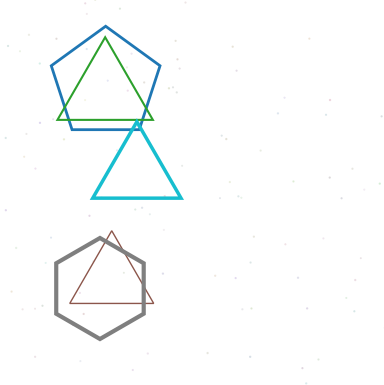[{"shape": "pentagon", "thickness": 2, "radius": 0.74, "center": [0.274, 0.783]}, {"shape": "triangle", "thickness": 1.5, "radius": 0.72, "center": [0.273, 0.76]}, {"shape": "triangle", "thickness": 1, "radius": 0.63, "center": [0.29, 0.275]}, {"shape": "hexagon", "thickness": 3, "radius": 0.66, "center": [0.26, 0.251]}, {"shape": "triangle", "thickness": 2.5, "radius": 0.66, "center": [0.356, 0.551]}]